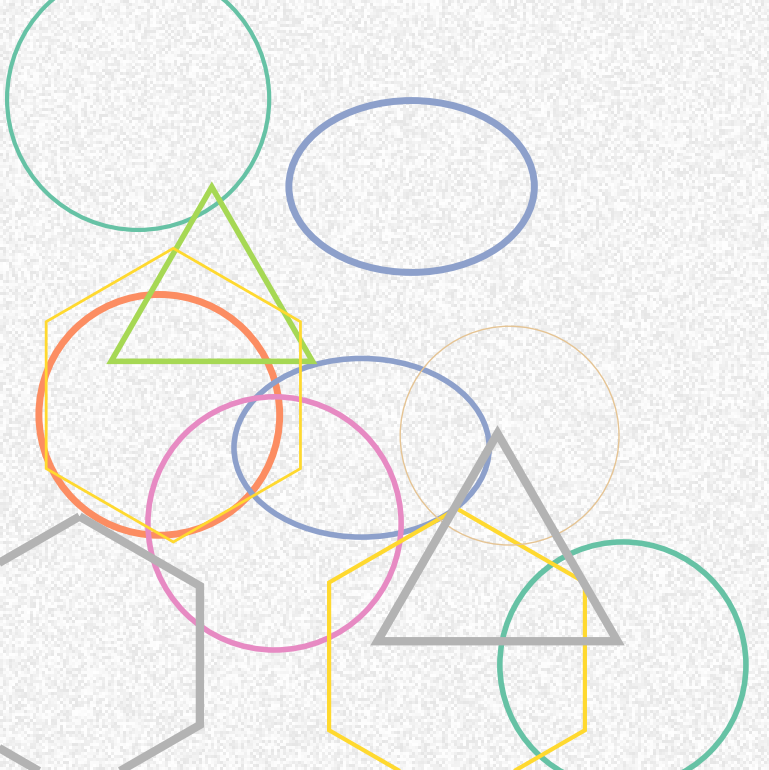[{"shape": "circle", "thickness": 1.5, "radius": 0.85, "center": [0.179, 0.872]}, {"shape": "circle", "thickness": 2, "radius": 0.8, "center": [0.809, 0.136]}, {"shape": "circle", "thickness": 2.5, "radius": 0.78, "center": [0.207, 0.461]}, {"shape": "oval", "thickness": 2, "radius": 0.83, "center": [0.47, 0.418]}, {"shape": "oval", "thickness": 2.5, "radius": 0.8, "center": [0.535, 0.758]}, {"shape": "circle", "thickness": 2, "radius": 0.82, "center": [0.357, 0.32]}, {"shape": "triangle", "thickness": 2, "radius": 0.76, "center": [0.275, 0.606]}, {"shape": "hexagon", "thickness": 1.5, "radius": 0.96, "center": [0.594, 0.148]}, {"shape": "hexagon", "thickness": 1, "radius": 0.95, "center": [0.225, 0.487]}, {"shape": "circle", "thickness": 0.5, "radius": 0.71, "center": [0.662, 0.434]}, {"shape": "triangle", "thickness": 3, "radius": 0.9, "center": [0.646, 0.257]}, {"shape": "hexagon", "thickness": 3, "radius": 0.9, "center": [0.103, 0.149]}]